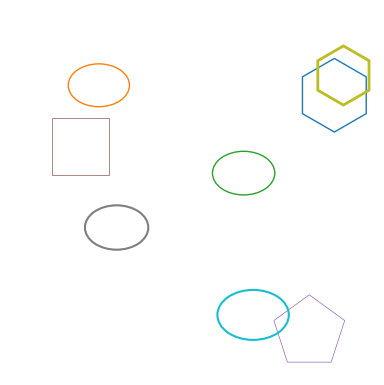[{"shape": "hexagon", "thickness": 1, "radius": 0.48, "center": [0.868, 0.753]}, {"shape": "oval", "thickness": 1, "radius": 0.4, "center": [0.257, 0.778]}, {"shape": "oval", "thickness": 1, "radius": 0.4, "center": [0.633, 0.55]}, {"shape": "pentagon", "thickness": 0.5, "radius": 0.48, "center": [0.803, 0.138]}, {"shape": "square", "thickness": 0.5, "radius": 0.37, "center": [0.208, 0.619]}, {"shape": "oval", "thickness": 1.5, "radius": 0.41, "center": [0.303, 0.409]}, {"shape": "hexagon", "thickness": 2, "radius": 0.38, "center": [0.892, 0.804]}, {"shape": "oval", "thickness": 1.5, "radius": 0.46, "center": [0.657, 0.182]}]